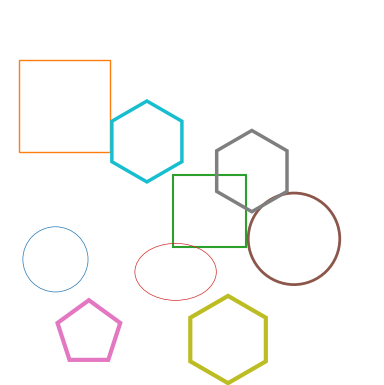[{"shape": "circle", "thickness": 0.5, "radius": 0.42, "center": [0.144, 0.326]}, {"shape": "square", "thickness": 1, "radius": 0.59, "center": [0.167, 0.725]}, {"shape": "square", "thickness": 1.5, "radius": 0.47, "center": [0.544, 0.452]}, {"shape": "oval", "thickness": 0.5, "radius": 0.53, "center": [0.456, 0.294]}, {"shape": "circle", "thickness": 2, "radius": 0.59, "center": [0.764, 0.38]}, {"shape": "pentagon", "thickness": 3, "radius": 0.43, "center": [0.231, 0.135]}, {"shape": "hexagon", "thickness": 2.5, "radius": 0.53, "center": [0.654, 0.556]}, {"shape": "hexagon", "thickness": 3, "radius": 0.57, "center": [0.592, 0.118]}, {"shape": "hexagon", "thickness": 2.5, "radius": 0.53, "center": [0.382, 0.633]}]